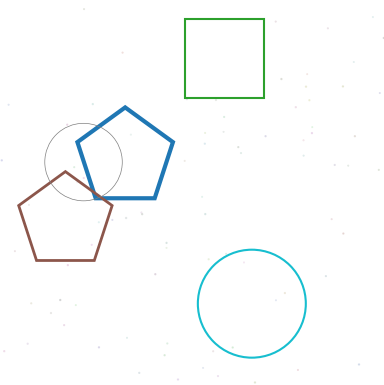[{"shape": "pentagon", "thickness": 3, "radius": 0.65, "center": [0.325, 0.591]}, {"shape": "square", "thickness": 1.5, "radius": 0.51, "center": [0.584, 0.847]}, {"shape": "pentagon", "thickness": 2, "radius": 0.64, "center": [0.17, 0.427]}, {"shape": "circle", "thickness": 0.5, "radius": 0.5, "center": [0.217, 0.579]}, {"shape": "circle", "thickness": 1.5, "radius": 0.7, "center": [0.654, 0.211]}]